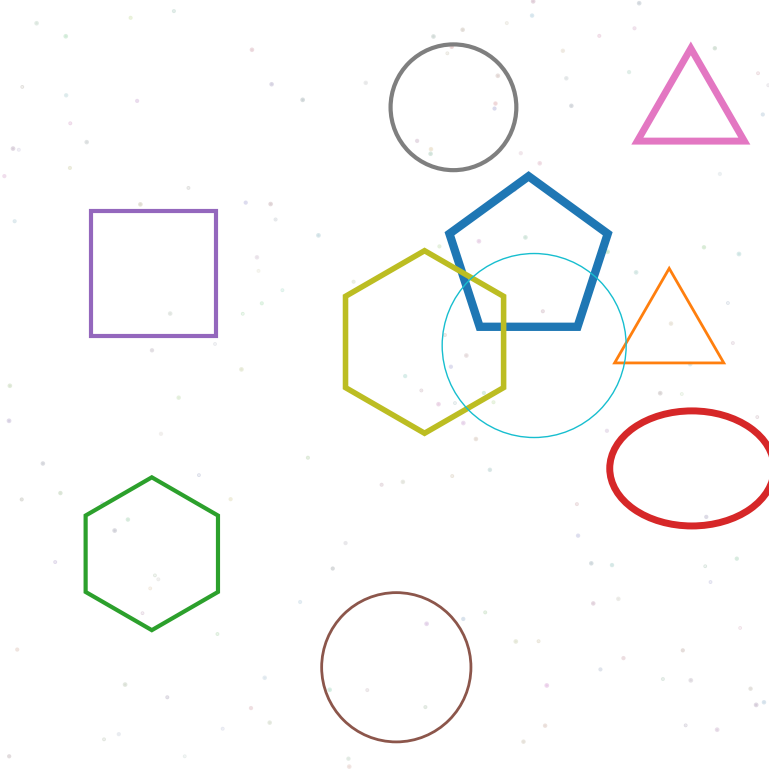[{"shape": "pentagon", "thickness": 3, "radius": 0.54, "center": [0.686, 0.663]}, {"shape": "triangle", "thickness": 1, "radius": 0.41, "center": [0.869, 0.57]}, {"shape": "hexagon", "thickness": 1.5, "radius": 0.5, "center": [0.197, 0.281]}, {"shape": "oval", "thickness": 2.5, "radius": 0.53, "center": [0.899, 0.392]}, {"shape": "square", "thickness": 1.5, "radius": 0.41, "center": [0.199, 0.645]}, {"shape": "circle", "thickness": 1, "radius": 0.48, "center": [0.515, 0.133]}, {"shape": "triangle", "thickness": 2.5, "radius": 0.4, "center": [0.897, 0.857]}, {"shape": "circle", "thickness": 1.5, "radius": 0.41, "center": [0.589, 0.861]}, {"shape": "hexagon", "thickness": 2, "radius": 0.59, "center": [0.551, 0.556]}, {"shape": "circle", "thickness": 0.5, "radius": 0.6, "center": [0.694, 0.551]}]